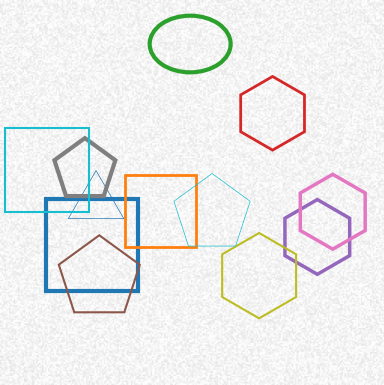[{"shape": "triangle", "thickness": 0.5, "radius": 0.42, "center": [0.25, 0.474]}, {"shape": "square", "thickness": 3, "radius": 0.6, "center": [0.238, 0.363]}, {"shape": "square", "thickness": 2, "radius": 0.46, "center": [0.417, 0.452]}, {"shape": "oval", "thickness": 3, "radius": 0.53, "center": [0.494, 0.886]}, {"shape": "hexagon", "thickness": 2, "radius": 0.48, "center": [0.708, 0.706]}, {"shape": "hexagon", "thickness": 2.5, "radius": 0.49, "center": [0.824, 0.385]}, {"shape": "pentagon", "thickness": 1.5, "radius": 0.55, "center": [0.258, 0.278]}, {"shape": "hexagon", "thickness": 2.5, "radius": 0.49, "center": [0.864, 0.45]}, {"shape": "pentagon", "thickness": 3, "radius": 0.42, "center": [0.22, 0.558]}, {"shape": "hexagon", "thickness": 1.5, "radius": 0.55, "center": [0.673, 0.284]}, {"shape": "square", "thickness": 1.5, "radius": 0.55, "center": [0.123, 0.559]}, {"shape": "pentagon", "thickness": 0.5, "radius": 0.52, "center": [0.551, 0.445]}]